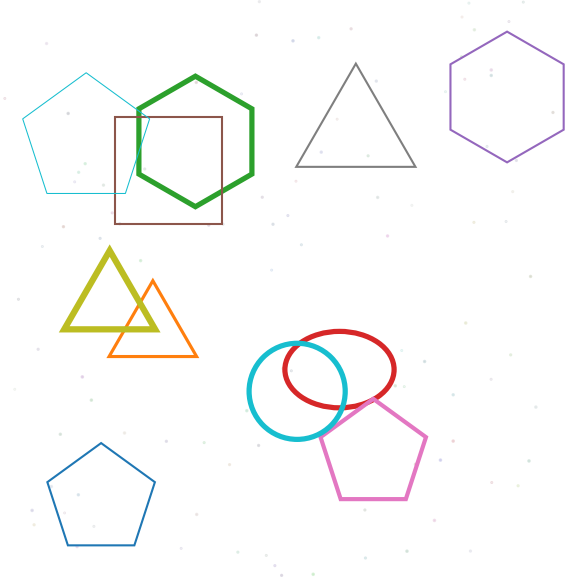[{"shape": "pentagon", "thickness": 1, "radius": 0.49, "center": [0.175, 0.134]}, {"shape": "triangle", "thickness": 1.5, "radius": 0.44, "center": [0.265, 0.426]}, {"shape": "hexagon", "thickness": 2.5, "radius": 0.56, "center": [0.338, 0.754]}, {"shape": "oval", "thickness": 2.5, "radius": 0.47, "center": [0.588, 0.359]}, {"shape": "hexagon", "thickness": 1, "radius": 0.57, "center": [0.878, 0.831]}, {"shape": "square", "thickness": 1, "radius": 0.47, "center": [0.292, 0.704]}, {"shape": "pentagon", "thickness": 2, "radius": 0.48, "center": [0.646, 0.212]}, {"shape": "triangle", "thickness": 1, "radius": 0.6, "center": [0.616, 0.77]}, {"shape": "triangle", "thickness": 3, "radius": 0.45, "center": [0.19, 0.474]}, {"shape": "pentagon", "thickness": 0.5, "radius": 0.58, "center": [0.149, 0.758]}, {"shape": "circle", "thickness": 2.5, "radius": 0.42, "center": [0.515, 0.322]}]